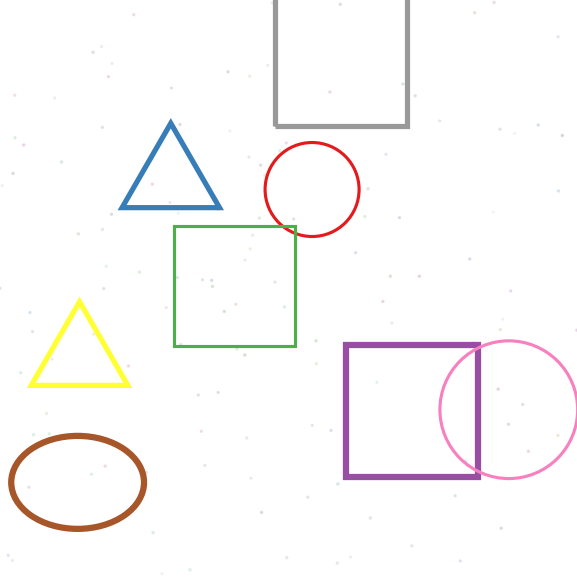[{"shape": "circle", "thickness": 1.5, "radius": 0.41, "center": [0.54, 0.671]}, {"shape": "triangle", "thickness": 2.5, "radius": 0.49, "center": [0.296, 0.688]}, {"shape": "square", "thickness": 1.5, "radius": 0.52, "center": [0.407, 0.504]}, {"shape": "square", "thickness": 3, "radius": 0.57, "center": [0.713, 0.288]}, {"shape": "triangle", "thickness": 2.5, "radius": 0.48, "center": [0.138, 0.38]}, {"shape": "oval", "thickness": 3, "radius": 0.57, "center": [0.134, 0.164]}, {"shape": "circle", "thickness": 1.5, "radius": 0.6, "center": [0.881, 0.29]}, {"shape": "square", "thickness": 2.5, "radius": 0.57, "center": [0.591, 0.894]}]